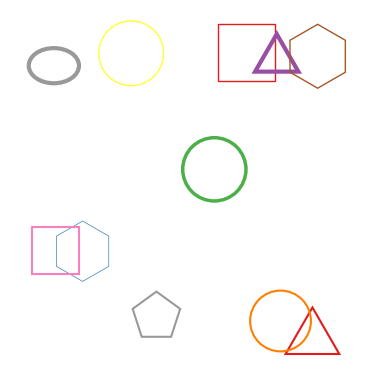[{"shape": "square", "thickness": 1, "radius": 0.37, "center": [0.641, 0.863]}, {"shape": "triangle", "thickness": 1.5, "radius": 0.4, "center": [0.812, 0.121]}, {"shape": "hexagon", "thickness": 0.5, "radius": 0.39, "center": [0.215, 0.347]}, {"shape": "circle", "thickness": 2.5, "radius": 0.41, "center": [0.557, 0.56]}, {"shape": "triangle", "thickness": 3, "radius": 0.32, "center": [0.719, 0.846]}, {"shape": "circle", "thickness": 1.5, "radius": 0.39, "center": [0.729, 0.166]}, {"shape": "circle", "thickness": 1, "radius": 0.42, "center": [0.341, 0.862]}, {"shape": "hexagon", "thickness": 1, "radius": 0.41, "center": [0.825, 0.854]}, {"shape": "square", "thickness": 1.5, "radius": 0.31, "center": [0.143, 0.35]}, {"shape": "pentagon", "thickness": 1.5, "radius": 0.32, "center": [0.406, 0.178]}, {"shape": "oval", "thickness": 3, "radius": 0.33, "center": [0.14, 0.829]}]